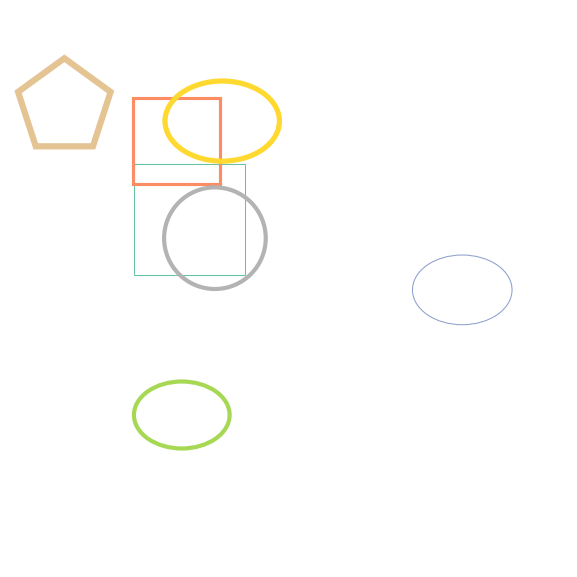[{"shape": "square", "thickness": 0.5, "radius": 0.48, "center": [0.328, 0.619]}, {"shape": "square", "thickness": 1.5, "radius": 0.38, "center": [0.305, 0.755]}, {"shape": "oval", "thickness": 0.5, "radius": 0.43, "center": [0.8, 0.497]}, {"shape": "oval", "thickness": 2, "radius": 0.41, "center": [0.315, 0.281]}, {"shape": "oval", "thickness": 2.5, "radius": 0.5, "center": [0.385, 0.789]}, {"shape": "pentagon", "thickness": 3, "radius": 0.42, "center": [0.111, 0.814]}, {"shape": "circle", "thickness": 2, "radius": 0.44, "center": [0.372, 0.587]}]